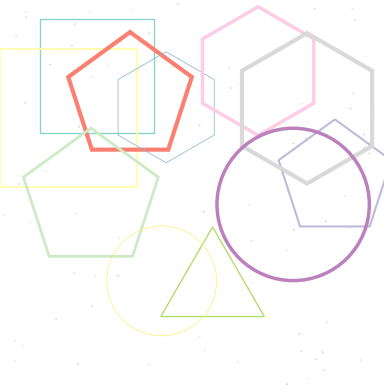[{"shape": "square", "thickness": 1, "radius": 0.74, "center": [0.251, 0.803]}, {"shape": "square", "thickness": 1.5, "radius": 0.89, "center": [0.178, 0.693]}, {"shape": "pentagon", "thickness": 1.5, "radius": 0.77, "center": [0.87, 0.536]}, {"shape": "pentagon", "thickness": 3, "radius": 0.84, "center": [0.338, 0.748]}, {"shape": "hexagon", "thickness": 0.5, "radius": 0.72, "center": [0.432, 0.721]}, {"shape": "triangle", "thickness": 1, "radius": 0.78, "center": [0.552, 0.255]}, {"shape": "hexagon", "thickness": 2.5, "radius": 0.84, "center": [0.671, 0.815]}, {"shape": "hexagon", "thickness": 3, "radius": 0.98, "center": [0.798, 0.718]}, {"shape": "circle", "thickness": 2.5, "radius": 0.99, "center": [0.761, 0.469]}, {"shape": "pentagon", "thickness": 2, "radius": 0.92, "center": [0.236, 0.483]}, {"shape": "circle", "thickness": 0.5, "radius": 0.71, "center": [0.42, 0.27]}]